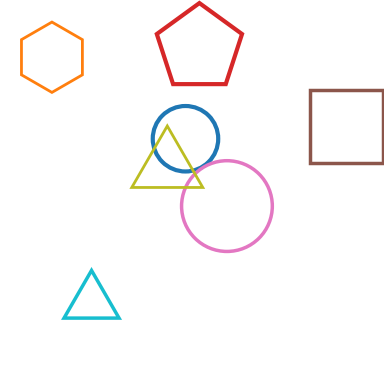[{"shape": "circle", "thickness": 3, "radius": 0.43, "center": [0.482, 0.64]}, {"shape": "hexagon", "thickness": 2, "radius": 0.46, "center": [0.135, 0.851]}, {"shape": "pentagon", "thickness": 3, "radius": 0.58, "center": [0.518, 0.876]}, {"shape": "square", "thickness": 2.5, "radius": 0.47, "center": [0.9, 0.672]}, {"shape": "circle", "thickness": 2.5, "radius": 0.59, "center": [0.589, 0.465]}, {"shape": "triangle", "thickness": 2, "radius": 0.53, "center": [0.434, 0.566]}, {"shape": "triangle", "thickness": 2.5, "radius": 0.41, "center": [0.238, 0.215]}]